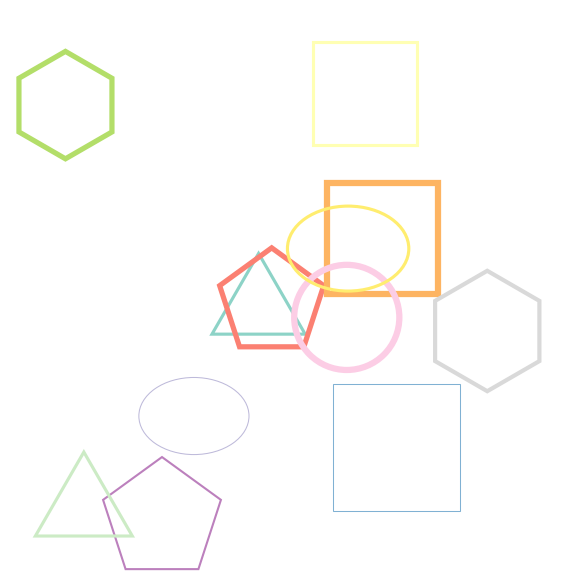[{"shape": "triangle", "thickness": 1.5, "radius": 0.47, "center": [0.448, 0.467]}, {"shape": "square", "thickness": 1.5, "radius": 0.45, "center": [0.632, 0.837]}, {"shape": "oval", "thickness": 0.5, "radius": 0.48, "center": [0.336, 0.279]}, {"shape": "pentagon", "thickness": 2.5, "radius": 0.47, "center": [0.47, 0.475]}, {"shape": "square", "thickness": 0.5, "radius": 0.55, "center": [0.686, 0.225]}, {"shape": "square", "thickness": 3, "radius": 0.48, "center": [0.663, 0.586]}, {"shape": "hexagon", "thickness": 2.5, "radius": 0.46, "center": [0.113, 0.817]}, {"shape": "circle", "thickness": 3, "radius": 0.46, "center": [0.6, 0.45]}, {"shape": "hexagon", "thickness": 2, "radius": 0.52, "center": [0.844, 0.426]}, {"shape": "pentagon", "thickness": 1, "radius": 0.54, "center": [0.281, 0.1]}, {"shape": "triangle", "thickness": 1.5, "radius": 0.48, "center": [0.145, 0.119]}, {"shape": "oval", "thickness": 1.5, "radius": 0.53, "center": [0.603, 0.569]}]